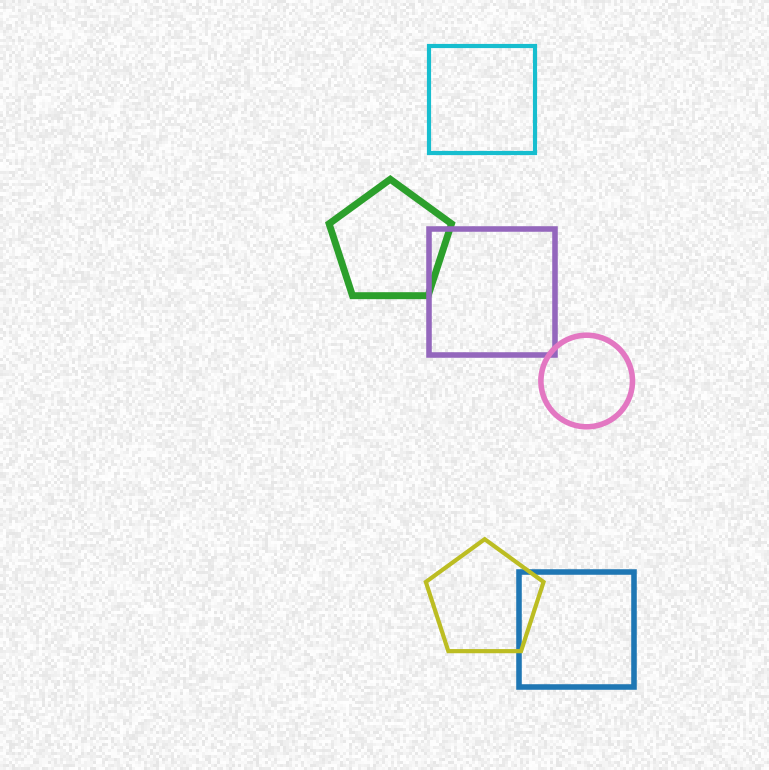[{"shape": "square", "thickness": 2, "radius": 0.37, "center": [0.749, 0.182]}, {"shape": "pentagon", "thickness": 2.5, "radius": 0.42, "center": [0.507, 0.684]}, {"shape": "square", "thickness": 2, "radius": 0.41, "center": [0.639, 0.621]}, {"shape": "circle", "thickness": 2, "radius": 0.3, "center": [0.762, 0.505]}, {"shape": "pentagon", "thickness": 1.5, "radius": 0.4, "center": [0.629, 0.219]}, {"shape": "square", "thickness": 1.5, "radius": 0.35, "center": [0.626, 0.871]}]